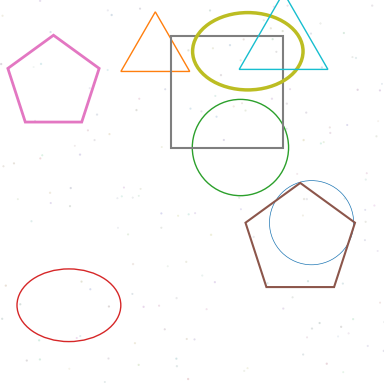[{"shape": "circle", "thickness": 0.5, "radius": 0.55, "center": [0.809, 0.422]}, {"shape": "triangle", "thickness": 1, "radius": 0.52, "center": [0.403, 0.866]}, {"shape": "circle", "thickness": 1, "radius": 0.63, "center": [0.624, 0.617]}, {"shape": "oval", "thickness": 1, "radius": 0.67, "center": [0.179, 0.207]}, {"shape": "pentagon", "thickness": 1.5, "radius": 0.75, "center": [0.78, 0.375]}, {"shape": "pentagon", "thickness": 2, "radius": 0.62, "center": [0.139, 0.784]}, {"shape": "square", "thickness": 1.5, "radius": 0.73, "center": [0.589, 0.761]}, {"shape": "oval", "thickness": 2.5, "radius": 0.72, "center": [0.644, 0.867]}, {"shape": "triangle", "thickness": 1, "radius": 0.67, "center": [0.737, 0.886]}]